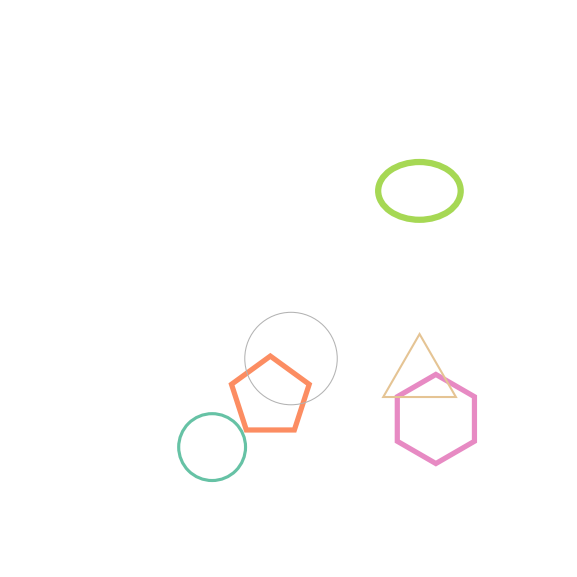[{"shape": "circle", "thickness": 1.5, "radius": 0.29, "center": [0.367, 0.225]}, {"shape": "pentagon", "thickness": 2.5, "radius": 0.35, "center": [0.468, 0.312]}, {"shape": "hexagon", "thickness": 2.5, "radius": 0.39, "center": [0.755, 0.274]}, {"shape": "oval", "thickness": 3, "radius": 0.36, "center": [0.726, 0.669]}, {"shape": "triangle", "thickness": 1, "radius": 0.36, "center": [0.727, 0.348]}, {"shape": "circle", "thickness": 0.5, "radius": 0.4, "center": [0.504, 0.378]}]